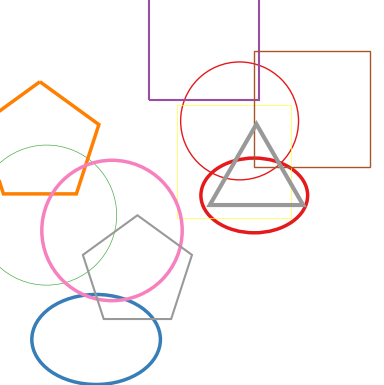[{"shape": "circle", "thickness": 1, "radius": 0.77, "center": [0.622, 0.686]}, {"shape": "oval", "thickness": 2.5, "radius": 0.69, "center": [0.66, 0.492]}, {"shape": "oval", "thickness": 2.5, "radius": 0.83, "center": [0.25, 0.118]}, {"shape": "circle", "thickness": 0.5, "radius": 0.91, "center": [0.121, 0.441]}, {"shape": "square", "thickness": 1.5, "radius": 0.71, "center": [0.53, 0.883]}, {"shape": "pentagon", "thickness": 2.5, "radius": 0.81, "center": [0.104, 0.627]}, {"shape": "square", "thickness": 0.5, "radius": 0.74, "center": [0.607, 0.58]}, {"shape": "square", "thickness": 1, "radius": 0.76, "center": [0.811, 0.718]}, {"shape": "circle", "thickness": 2.5, "radius": 0.91, "center": [0.291, 0.401]}, {"shape": "triangle", "thickness": 3, "radius": 0.7, "center": [0.666, 0.537]}, {"shape": "pentagon", "thickness": 1.5, "radius": 0.74, "center": [0.357, 0.292]}]